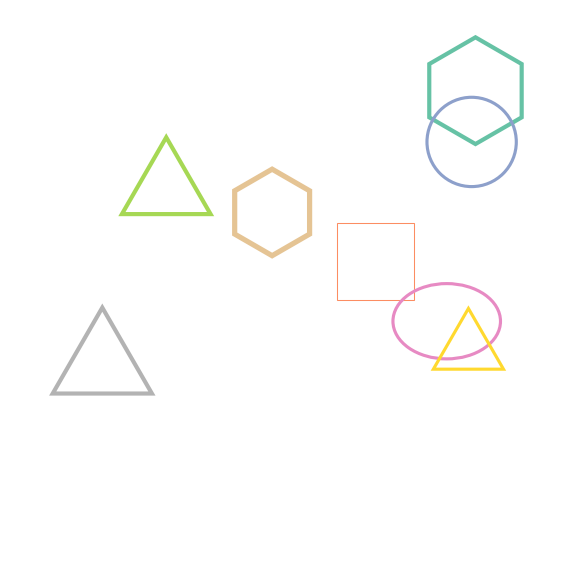[{"shape": "hexagon", "thickness": 2, "radius": 0.46, "center": [0.823, 0.842]}, {"shape": "square", "thickness": 0.5, "radius": 0.33, "center": [0.651, 0.547]}, {"shape": "circle", "thickness": 1.5, "radius": 0.39, "center": [0.817, 0.753]}, {"shape": "oval", "thickness": 1.5, "radius": 0.47, "center": [0.774, 0.443]}, {"shape": "triangle", "thickness": 2, "radius": 0.44, "center": [0.288, 0.673]}, {"shape": "triangle", "thickness": 1.5, "radius": 0.35, "center": [0.811, 0.395]}, {"shape": "hexagon", "thickness": 2.5, "radius": 0.37, "center": [0.471, 0.631]}, {"shape": "triangle", "thickness": 2, "radius": 0.5, "center": [0.177, 0.367]}]